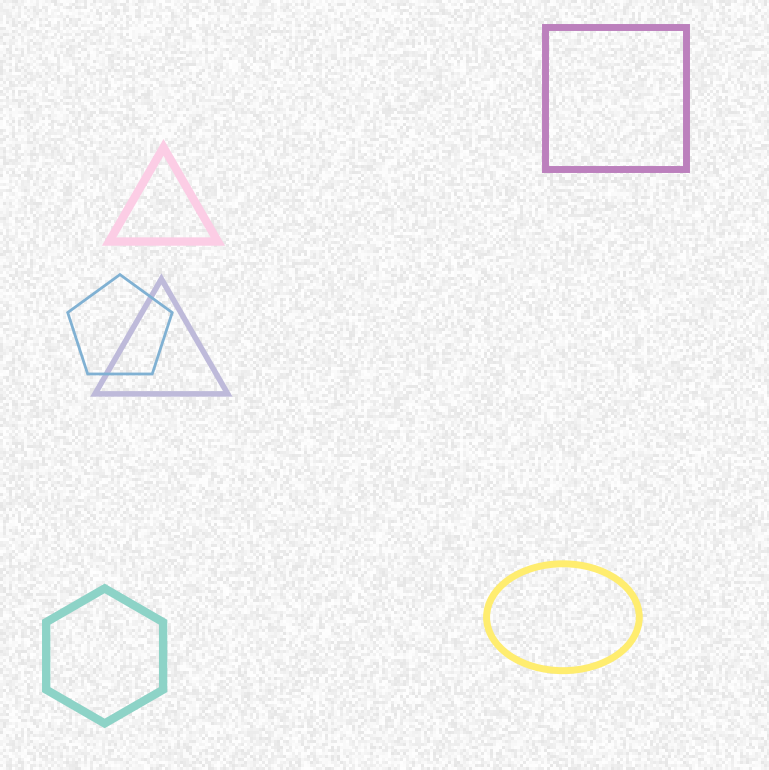[{"shape": "hexagon", "thickness": 3, "radius": 0.44, "center": [0.136, 0.148]}, {"shape": "triangle", "thickness": 2, "radius": 0.5, "center": [0.21, 0.538]}, {"shape": "pentagon", "thickness": 1, "radius": 0.36, "center": [0.156, 0.572]}, {"shape": "triangle", "thickness": 3, "radius": 0.41, "center": [0.212, 0.727]}, {"shape": "square", "thickness": 2.5, "radius": 0.46, "center": [0.799, 0.873]}, {"shape": "oval", "thickness": 2.5, "radius": 0.5, "center": [0.731, 0.198]}]